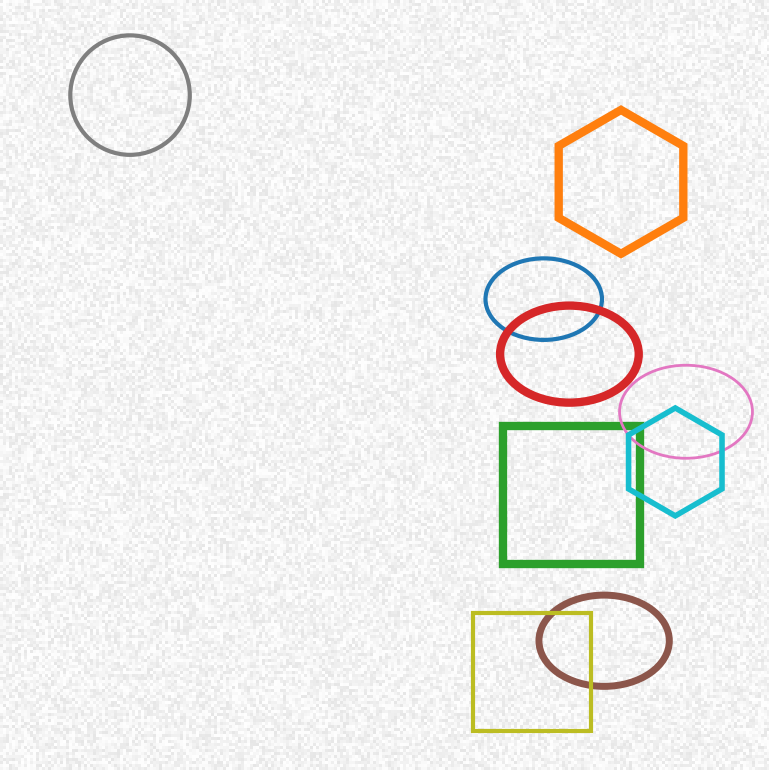[{"shape": "oval", "thickness": 1.5, "radius": 0.38, "center": [0.706, 0.612]}, {"shape": "hexagon", "thickness": 3, "radius": 0.47, "center": [0.807, 0.764]}, {"shape": "square", "thickness": 3, "radius": 0.45, "center": [0.742, 0.357]}, {"shape": "oval", "thickness": 3, "radius": 0.45, "center": [0.739, 0.54]}, {"shape": "oval", "thickness": 2.5, "radius": 0.42, "center": [0.785, 0.168]}, {"shape": "oval", "thickness": 1, "radius": 0.43, "center": [0.891, 0.465]}, {"shape": "circle", "thickness": 1.5, "radius": 0.39, "center": [0.169, 0.876]}, {"shape": "square", "thickness": 1.5, "radius": 0.38, "center": [0.691, 0.128]}, {"shape": "hexagon", "thickness": 2, "radius": 0.35, "center": [0.877, 0.4]}]